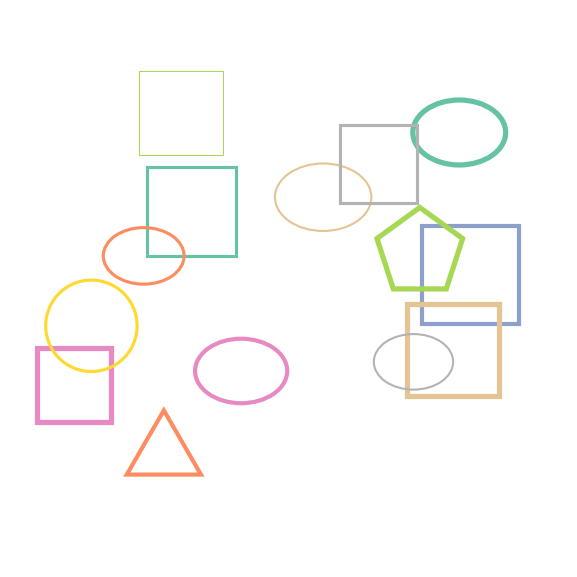[{"shape": "oval", "thickness": 2.5, "radius": 0.4, "center": [0.795, 0.77]}, {"shape": "square", "thickness": 1.5, "radius": 0.38, "center": [0.331, 0.633]}, {"shape": "triangle", "thickness": 2, "radius": 0.37, "center": [0.284, 0.214]}, {"shape": "oval", "thickness": 1.5, "radius": 0.35, "center": [0.249, 0.556]}, {"shape": "square", "thickness": 2, "radius": 0.42, "center": [0.815, 0.523]}, {"shape": "square", "thickness": 2.5, "radius": 0.32, "center": [0.128, 0.333]}, {"shape": "oval", "thickness": 2, "radius": 0.4, "center": [0.418, 0.357]}, {"shape": "pentagon", "thickness": 2.5, "radius": 0.39, "center": [0.727, 0.562]}, {"shape": "square", "thickness": 0.5, "radius": 0.36, "center": [0.314, 0.804]}, {"shape": "circle", "thickness": 1.5, "radius": 0.4, "center": [0.158, 0.435]}, {"shape": "square", "thickness": 2.5, "radius": 0.4, "center": [0.785, 0.393]}, {"shape": "oval", "thickness": 1, "radius": 0.42, "center": [0.56, 0.658]}, {"shape": "square", "thickness": 1.5, "radius": 0.33, "center": [0.655, 0.715]}, {"shape": "oval", "thickness": 1, "radius": 0.34, "center": [0.716, 0.373]}]